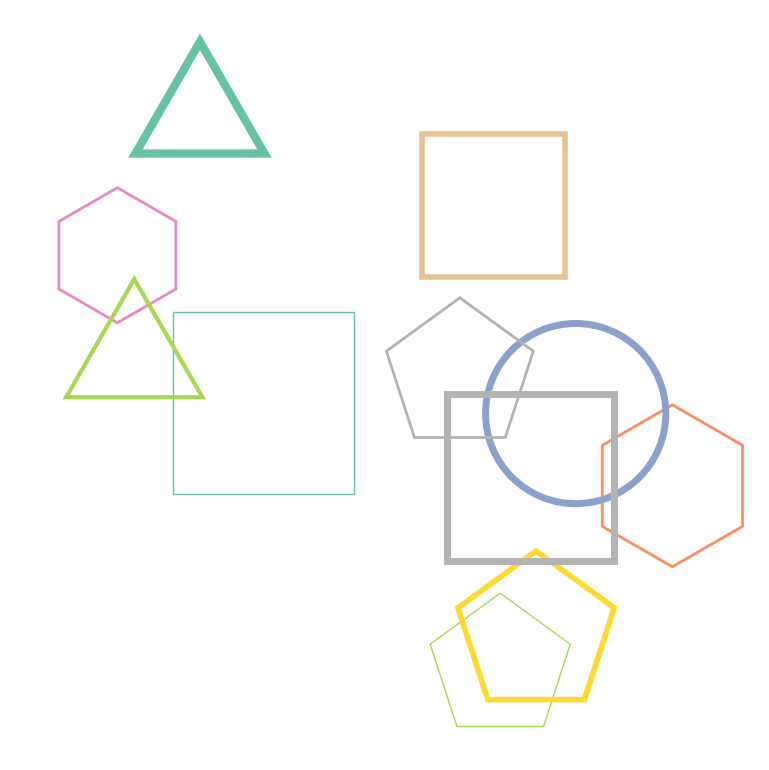[{"shape": "square", "thickness": 0.5, "radius": 0.59, "center": [0.342, 0.477]}, {"shape": "triangle", "thickness": 3, "radius": 0.48, "center": [0.26, 0.849]}, {"shape": "hexagon", "thickness": 1, "radius": 0.53, "center": [0.873, 0.369]}, {"shape": "circle", "thickness": 2.5, "radius": 0.59, "center": [0.748, 0.463]}, {"shape": "hexagon", "thickness": 1, "radius": 0.44, "center": [0.152, 0.668]}, {"shape": "pentagon", "thickness": 0.5, "radius": 0.48, "center": [0.65, 0.134]}, {"shape": "triangle", "thickness": 1.5, "radius": 0.51, "center": [0.174, 0.535]}, {"shape": "pentagon", "thickness": 2, "radius": 0.53, "center": [0.696, 0.178]}, {"shape": "square", "thickness": 2, "radius": 0.47, "center": [0.641, 0.734]}, {"shape": "square", "thickness": 2.5, "radius": 0.54, "center": [0.689, 0.38]}, {"shape": "pentagon", "thickness": 1, "radius": 0.5, "center": [0.597, 0.513]}]